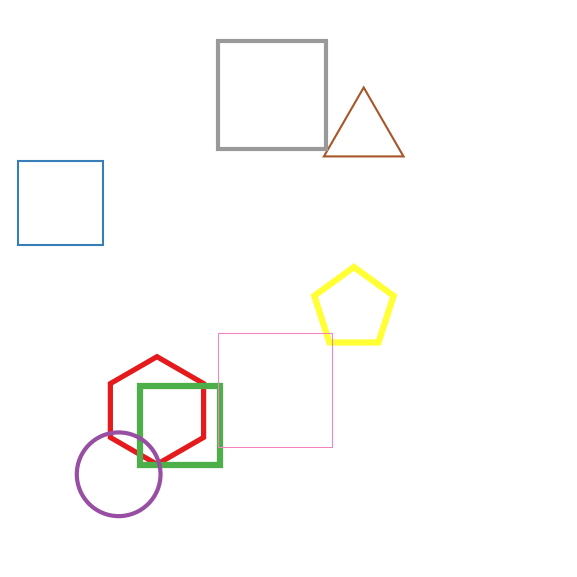[{"shape": "hexagon", "thickness": 2.5, "radius": 0.47, "center": [0.272, 0.288]}, {"shape": "square", "thickness": 1, "radius": 0.37, "center": [0.104, 0.648]}, {"shape": "square", "thickness": 3, "radius": 0.34, "center": [0.311, 0.262]}, {"shape": "circle", "thickness": 2, "radius": 0.36, "center": [0.205, 0.178]}, {"shape": "pentagon", "thickness": 3, "radius": 0.36, "center": [0.613, 0.465]}, {"shape": "triangle", "thickness": 1, "radius": 0.4, "center": [0.63, 0.768]}, {"shape": "square", "thickness": 0.5, "radius": 0.49, "center": [0.477, 0.324]}, {"shape": "square", "thickness": 2, "radius": 0.47, "center": [0.471, 0.834]}]